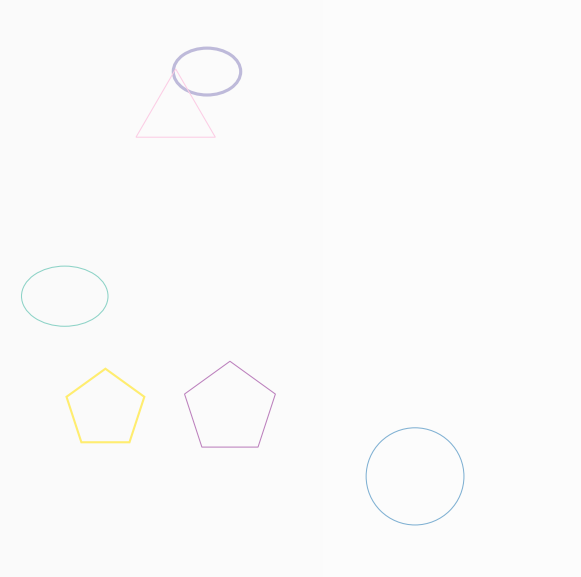[{"shape": "oval", "thickness": 0.5, "radius": 0.37, "center": [0.111, 0.486]}, {"shape": "oval", "thickness": 1.5, "radius": 0.29, "center": [0.356, 0.875]}, {"shape": "circle", "thickness": 0.5, "radius": 0.42, "center": [0.714, 0.174]}, {"shape": "triangle", "thickness": 0.5, "radius": 0.39, "center": [0.302, 0.801]}, {"shape": "pentagon", "thickness": 0.5, "radius": 0.41, "center": [0.396, 0.291]}, {"shape": "pentagon", "thickness": 1, "radius": 0.35, "center": [0.181, 0.29]}]